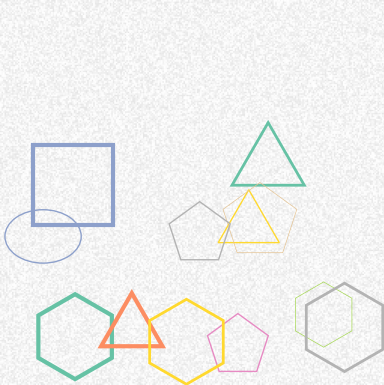[{"shape": "triangle", "thickness": 2, "radius": 0.54, "center": [0.696, 0.573]}, {"shape": "hexagon", "thickness": 3, "radius": 0.55, "center": [0.195, 0.126]}, {"shape": "triangle", "thickness": 3, "radius": 0.46, "center": [0.342, 0.147]}, {"shape": "oval", "thickness": 1, "radius": 0.5, "center": [0.112, 0.386]}, {"shape": "square", "thickness": 3, "radius": 0.52, "center": [0.19, 0.519]}, {"shape": "pentagon", "thickness": 1, "radius": 0.42, "center": [0.618, 0.102]}, {"shape": "hexagon", "thickness": 0.5, "radius": 0.42, "center": [0.841, 0.183]}, {"shape": "hexagon", "thickness": 2, "radius": 0.55, "center": [0.484, 0.112]}, {"shape": "triangle", "thickness": 1, "radius": 0.46, "center": [0.646, 0.416]}, {"shape": "pentagon", "thickness": 0.5, "radius": 0.5, "center": [0.675, 0.425]}, {"shape": "hexagon", "thickness": 2, "radius": 0.57, "center": [0.895, 0.15]}, {"shape": "pentagon", "thickness": 1, "radius": 0.42, "center": [0.519, 0.393]}]